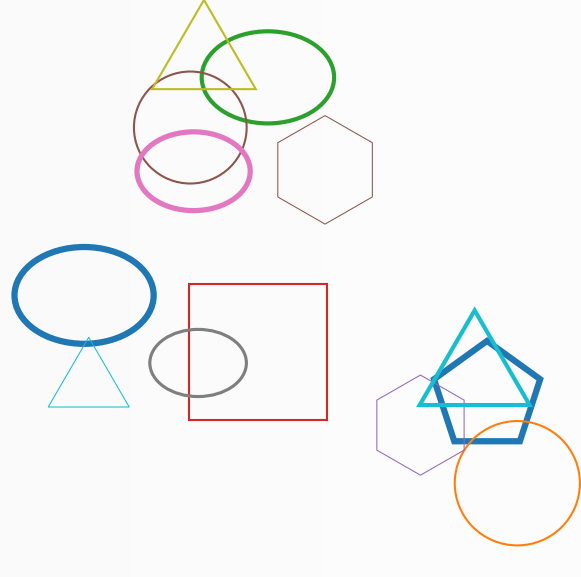[{"shape": "pentagon", "thickness": 3, "radius": 0.48, "center": [0.838, 0.313]}, {"shape": "oval", "thickness": 3, "radius": 0.6, "center": [0.145, 0.488]}, {"shape": "circle", "thickness": 1, "radius": 0.54, "center": [0.89, 0.162]}, {"shape": "oval", "thickness": 2, "radius": 0.57, "center": [0.461, 0.865]}, {"shape": "square", "thickness": 1, "radius": 0.59, "center": [0.444, 0.39]}, {"shape": "hexagon", "thickness": 0.5, "radius": 0.43, "center": [0.723, 0.263]}, {"shape": "circle", "thickness": 1, "radius": 0.48, "center": [0.327, 0.778]}, {"shape": "hexagon", "thickness": 0.5, "radius": 0.47, "center": [0.559, 0.705]}, {"shape": "oval", "thickness": 2.5, "radius": 0.49, "center": [0.333, 0.703]}, {"shape": "oval", "thickness": 1.5, "radius": 0.42, "center": [0.341, 0.371]}, {"shape": "triangle", "thickness": 1, "radius": 0.51, "center": [0.351, 0.896]}, {"shape": "triangle", "thickness": 0.5, "radius": 0.4, "center": [0.153, 0.335]}, {"shape": "triangle", "thickness": 2, "radius": 0.55, "center": [0.817, 0.352]}]